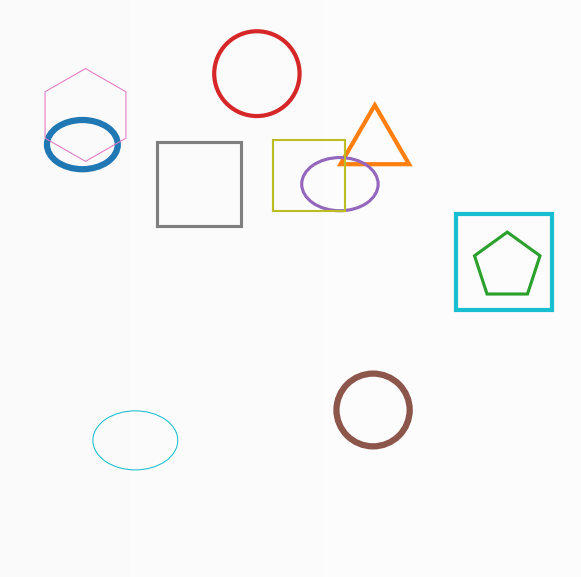[{"shape": "oval", "thickness": 3, "radius": 0.3, "center": [0.142, 0.749]}, {"shape": "triangle", "thickness": 2, "radius": 0.34, "center": [0.645, 0.749]}, {"shape": "pentagon", "thickness": 1.5, "radius": 0.3, "center": [0.873, 0.538]}, {"shape": "circle", "thickness": 2, "radius": 0.37, "center": [0.442, 0.872]}, {"shape": "oval", "thickness": 1.5, "radius": 0.33, "center": [0.585, 0.68]}, {"shape": "circle", "thickness": 3, "radius": 0.31, "center": [0.642, 0.289]}, {"shape": "hexagon", "thickness": 0.5, "radius": 0.4, "center": [0.147, 0.8]}, {"shape": "square", "thickness": 1.5, "radius": 0.36, "center": [0.342, 0.681]}, {"shape": "square", "thickness": 1, "radius": 0.31, "center": [0.532, 0.696]}, {"shape": "oval", "thickness": 0.5, "radius": 0.37, "center": [0.233, 0.237]}, {"shape": "square", "thickness": 2, "radius": 0.42, "center": [0.867, 0.546]}]